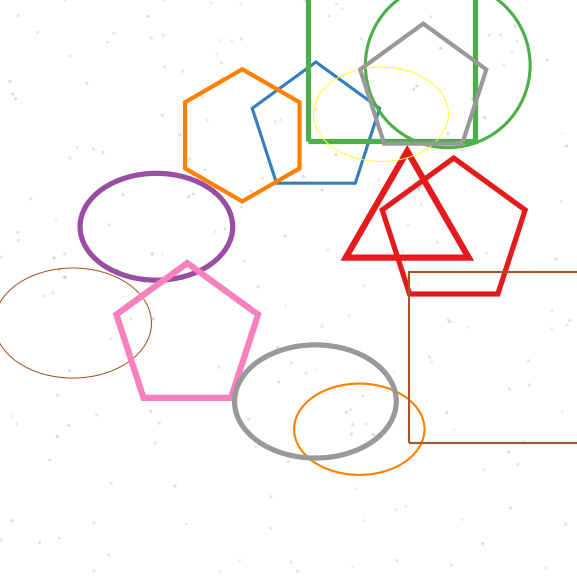[{"shape": "triangle", "thickness": 3, "radius": 0.61, "center": [0.705, 0.615]}, {"shape": "pentagon", "thickness": 2.5, "radius": 0.65, "center": [0.786, 0.595]}, {"shape": "pentagon", "thickness": 1.5, "radius": 0.58, "center": [0.547, 0.776]}, {"shape": "circle", "thickness": 1.5, "radius": 0.71, "center": [0.775, 0.886]}, {"shape": "square", "thickness": 2.5, "radius": 0.72, "center": [0.678, 0.899]}, {"shape": "oval", "thickness": 2.5, "radius": 0.66, "center": [0.271, 0.606]}, {"shape": "oval", "thickness": 1, "radius": 0.56, "center": [0.622, 0.256]}, {"shape": "hexagon", "thickness": 2, "radius": 0.57, "center": [0.42, 0.765]}, {"shape": "oval", "thickness": 0.5, "radius": 0.58, "center": [0.66, 0.801]}, {"shape": "square", "thickness": 1, "radius": 0.74, "center": [0.856, 0.38]}, {"shape": "oval", "thickness": 0.5, "radius": 0.68, "center": [0.126, 0.44]}, {"shape": "pentagon", "thickness": 3, "radius": 0.64, "center": [0.324, 0.415]}, {"shape": "oval", "thickness": 2.5, "radius": 0.7, "center": [0.546, 0.304]}, {"shape": "pentagon", "thickness": 2, "radius": 0.57, "center": [0.733, 0.843]}]